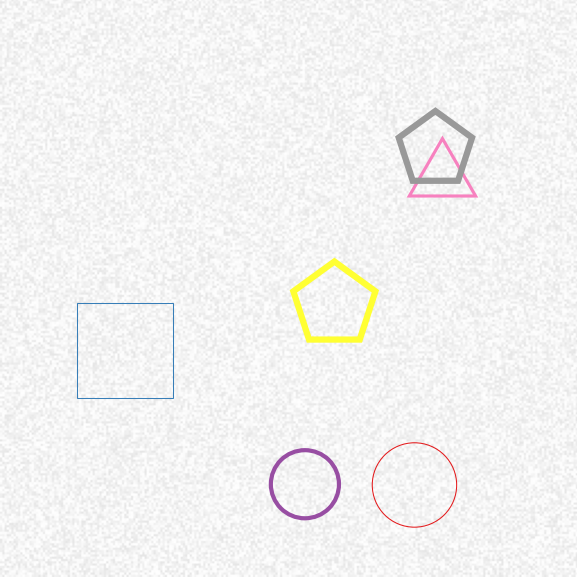[{"shape": "circle", "thickness": 0.5, "radius": 0.37, "center": [0.718, 0.159]}, {"shape": "square", "thickness": 0.5, "radius": 0.42, "center": [0.217, 0.392]}, {"shape": "circle", "thickness": 2, "radius": 0.29, "center": [0.528, 0.161]}, {"shape": "pentagon", "thickness": 3, "radius": 0.37, "center": [0.579, 0.472]}, {"shape": "triangle", "thickness": 1.5, "radius": 0.33, "center": [0.766, 0.693]}, {"shape": "pentagon", "thickness": 3, "radius": 0.33, "center": [0.754, 0.74]}]